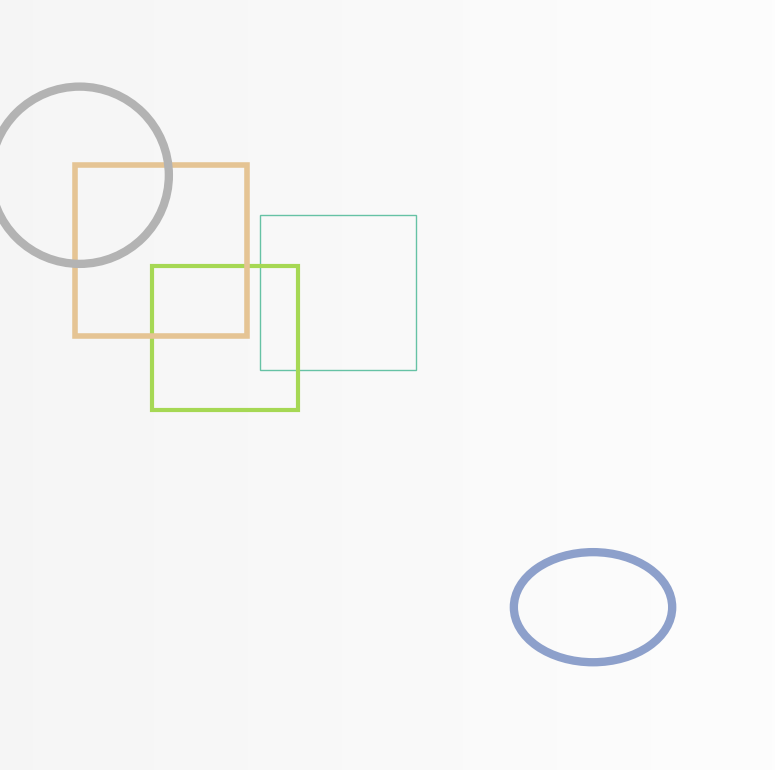[{"shape": "square", "thickness": 0.5, "radius": 0.5, "center": [0.436, 0.62]}, {"shape": "oval", "thickness": 3, "radius": 0.51, "center": [0.765, 0.211]}, {"shape": "square", "thickness": 1.5, "radius": 0.47, "center": [0.291, 0.561]}, {"shape": "square", "thickness": 2, "radius": 0.55, "center": [0.208, 0.675]}, {"shape": "circle", "thickness": 3, "radius": 0.58, "center": [0.103, 0.772]}]